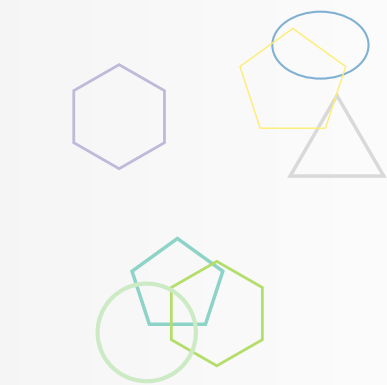[{"shape": "pentagon", "thickness": 2.5, "radius": 0.62, "center": [0.458, 0.257]}, {"shape": "hexagon", "thickness": 2, "radius": 0.68, "center": [0.307, 0.697]}, {"shape": "oval", "thickness": 1.5, "radius": 0.62, "center": [0.827, 0.883]}, {"shape": "hexagon", "thickness": 2, "radius": 0.68, "center": [0.56, 0.185]}, {"shape": "triangle", "thickness": 2.5, "radius": 0.7, "center": [0.87, 0.612]}, {"shape": "circle", "thickness": 3, "radius": 0.63, "center": [0.379, 0.137]}, {"shape": "pentagon", "thickness": 1, "radius": 0.72, "center": [0.756, 0.783]}]